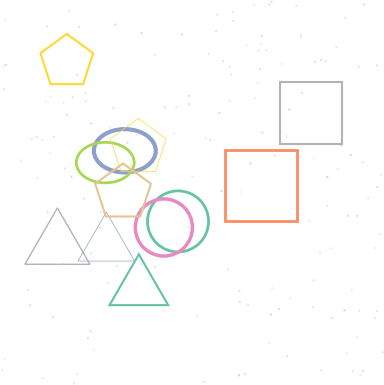[{"shape": "circle", "thickness": 2, "radius": 0.4, "center": [0.462, 0.425]}, {"shape": "triangle", "thickness": 1.5, "radius": 0.44, "center": [0.361, 0.251]}, {"shape": "square", "thickness": 2, "radius": 0.46, "center": [0.678, 0.519]}, {"shape": "oval", "thickness": 3, "radius": 0.4, "center": [0.324, 0.608]}, {"shape": "triangle", "thickness": 0.5, "radius": 0.42, "center": [0.276, 0.364]}, {"shape": "circle", "thickness": 2.5, "radius": 0.37, "center": [0.426, 0.409]}, {"shape": "oval", "thickness": 2, "radius": 0.38, "center": [0.273, 0.578]}, {"shape": "pentagon", "thickness": 0.5, "radius": 0.38, "center": [0.359, 0.616]}, {"shape": "pentagon", "thickness": 1.5, "radius": 0.36, "center": [0.174, 0.84]}, {"shape": "pentagon", "thickness": 1.5, "radius": 0.38, "center": [0.32, 0.499]}, {"shape": "square", "thickness": 1.5, "radius": 0.4, "center": [0.809, 0.707]}, {"shape": "triangle", "thickness": 1, "radius": 0.49, "center": [0.149, 0.362]}]